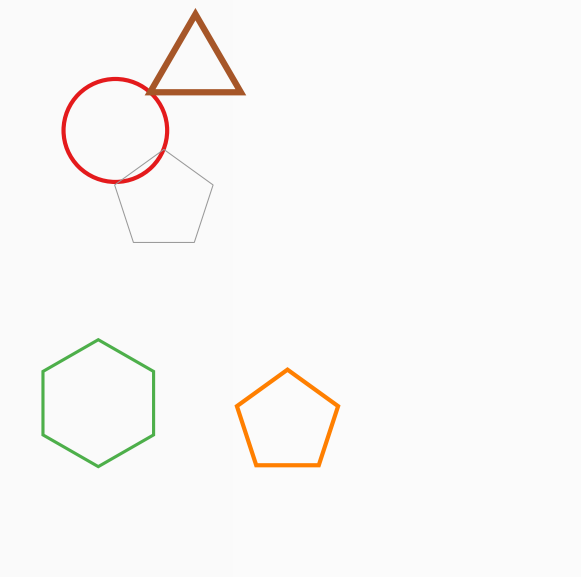[{"shape": "circle", "thickness": 2, "radius": 0.45, "center": [0.198, 0.773]}, {"shape": "hexagon", "thickness": 1.5, "radius": 0.55, "center": [0.169, 0.301]}, {"shape": "pentagon", "thickness": 2, "radius": 0.46, "center": [0.495, 0.268]}, {"shape": "triangle", "thickness": 3, "radius": 0.45, "center": [0.336, 0.884]}, {"shape": "pentagon", "thickness": 0.5, "radius": 0.45, "center": [0.282, 0.651]}]